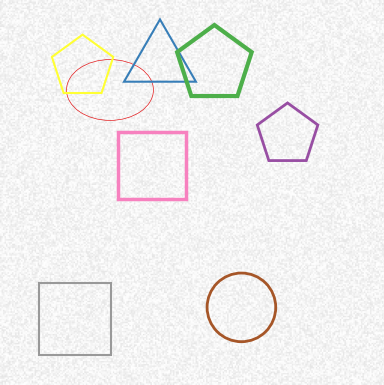[{"shape": "oval", "thickness": 0.5, "radius": 0.56, "center": [0.286, 0.766]}, {"shape": "triangle", "thickness": 1.5, "radius": 0.54, "center": [0.416, 0.842]}, {"shape": "pentagon", "thickness": 3, "radius": 0.51, "center": [0.557, 0.833]}, {"shape": "pentagon", "thickness": 2, "radius": 0.41, "center": [0.747, 0.65]}, {"shape": "pentagon", "thickness": 1.5, "radius": 0.42, "center": [0.214, 0.826]}, {"shape": "circle", "thickness": 2, "radius": 0.45, "center": [0.627, 0.202]}, {"shape": "square", "thickness": 2.5, "radius": 0.44, "center": [0.395, 0.57]}, {"shape": "square", "thickness": 1.5, "radius": 0.46, "center": [0.195, 0.171]}]